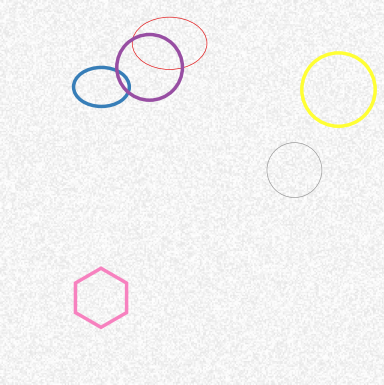[{"shape": "oval", "thickness": 0.5, "radius": 0.49, "center": [0.44, 0.887]}, {"shape": "oval", "thickness": 2.5, "radius": 0.36, "center": [0.263, 0.774]}, {"shape": "circle", "thickness": 2.5, "radius": 0.43, "center": [0.389, 0.825]}, {"shape": "circle", "thickness": 2.5, "radius": 0.48, "center": [0.879, 0.767]}, {"shape": "hexagon", "thickness": 2.5, "radius": 0.38, "center": [0.262, 0.226]}, {"shape": "circle", "thickness": 0.5, "radius": 0.36, "center": [0.765, 0.558]}]